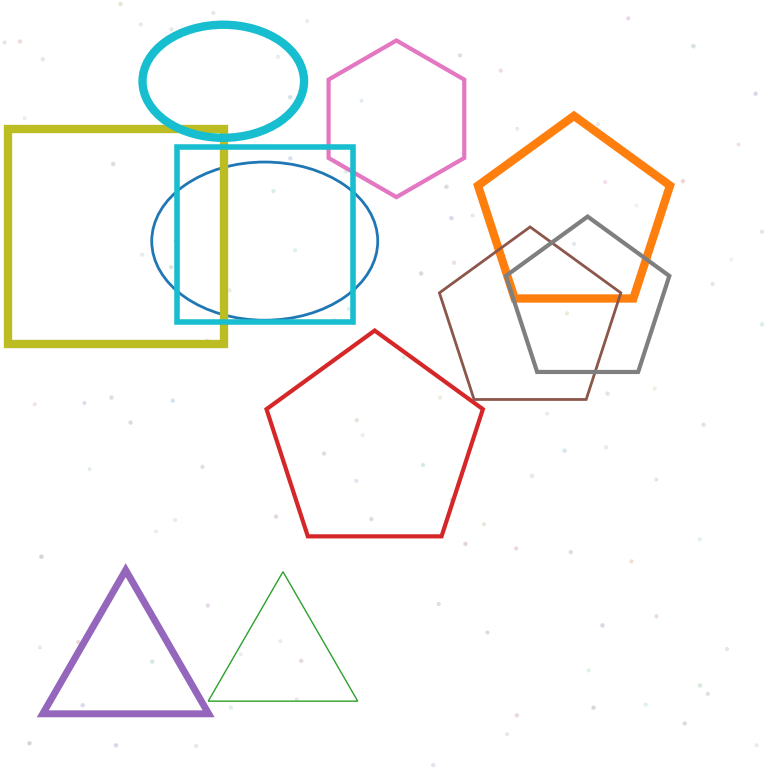[{"shape": "oval", "thickness": 1, "radius": 0.73, "center": [0.344, 0.687]}, {"shape": "pentagon", "thickness": 3, "radius": 0.66, "center": [0.745, 0.718]}, {"shape": "triangle", "thickness": 0.5, "radius": 0.56, "center": [0.368, 0.145]}, {"shape": "pentagon", "thickness": 1.5, "radius": 0.74, "center": [0.487, 0.423]}, {"shape": "triangle", "thickness": 2.5, "radius": 0.62, "center": [0.163, 0.135]}, {"shape": "pentagon", "thickness": 1, "radius": 0.62, "center": [0.688, 0.581]}, {"shape": "hexagon", "thickness": 1.5, "radius": 0.51, "center": [0.515, 0.846]}, {"shape": "pentagon", "thickness": 1.5, "radius": 0.56, "center": [0.763, 0.607]}, {"shape": "square", "thickness": 3, "radius": 0.7, "center": [0.151, 0.693]}, {"shape": "oval", "thickness": 3, "radius": 0.52, "center": [0.29, 0.894]}, {"shape": "square", "thickness": 2, "radius": 0.57, "center": [0.344, 0.696]}]